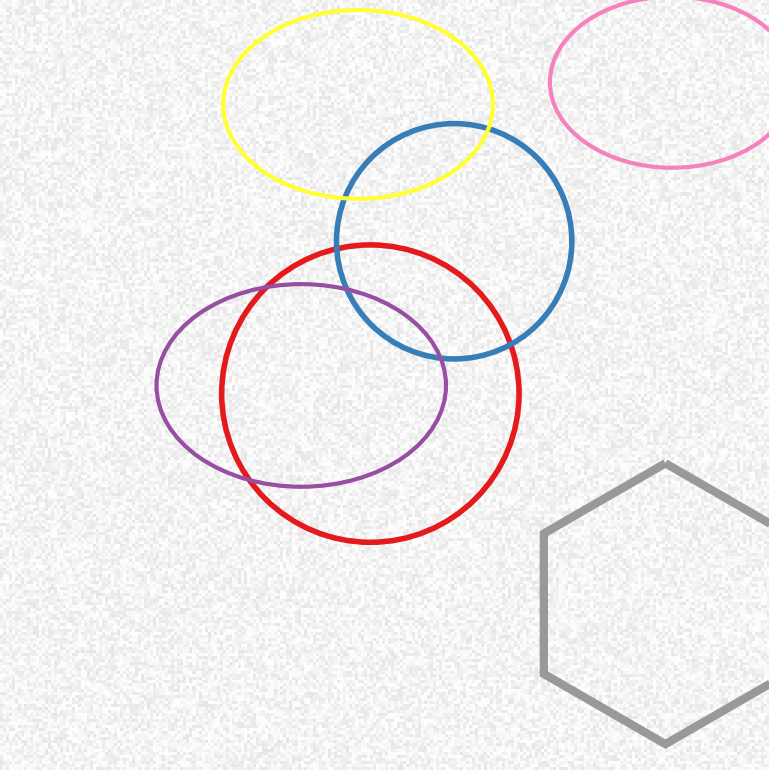[{"shape": "circle", "thickness": 2, "radius": 0.97, "center": [0.481, 0.489]}, {"shape": "circle", "thickness": 2, "radius": 0.76, "center": [0.59, 0.687]}, {"shape": "oval", "thickness": 1.5, "radius": 0.94, "center": [0.391, 0.499]}, {"shape": "oval", "thickness": 1.5, "radius": 0.88, "center": [0.465, 0.864]}, {"shape": "oval", "thickness": 1.5, "radius": 0.79, "center": [0.873, 0.893]}, {"shape": "hexagon", "thickness": 3, "radius": 0.91, "center": [0.864, 0.216]}]